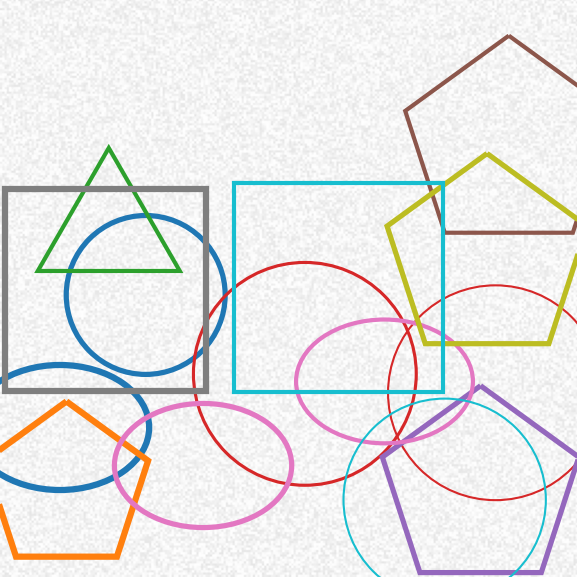[{"shape": "oval", "thickness": 3, "radius": 0.77, "center": [0.104, 0.259]}, {"shape": "circle", "thickness": 2.5, "radius": 0.69, "center": [0.252, 0.488]}, {"shape": "pentagon", "thickness": 3, "radius": 0.74, "center": [0.115, 0.155]}, {"shape": "triangle", "thickness": 2, "radius": 0.71, "center": [0.188, 0.601]}, {"shape": "circle", "thickness": 1.5, "radius": 0.96, "center": [0.528, 0.352]}, {"shape": "circle", "thickness": 1, "radius": 0.93, "center": [0.858, 0.319]}, {"shape": "pentagon", "thickness": 2.5, "radius": 0.89, "center": [0.832, 0.152]}, {"shape": "pentagon", "thickness": 2, "radius": 0.94, "center": [0.881, 0.749]}, {"shape": "oval", "thickness": 2.5, "radius": 0.77, "center": [0.352, 0.193]}, {"shape": "oval", "thickness": 2, "radius": 0.77, "center": [0.666, 0.339]}, {"shape": "square", "thickness": 3, "radius": 0.87, "center": [0.182, 0.497]}, {"shape": "pentagon", "thickness": 2.5, "radius": 0.91, "center": [0.843, 0.551]}, {"shape": "circle", "thickness": 1, "radius": 0.88, "center": [0.77, 0.134]}, {"shape": "square", "thickness": 2, "radius": 0.91, "center": [0.585, 0.501]}]